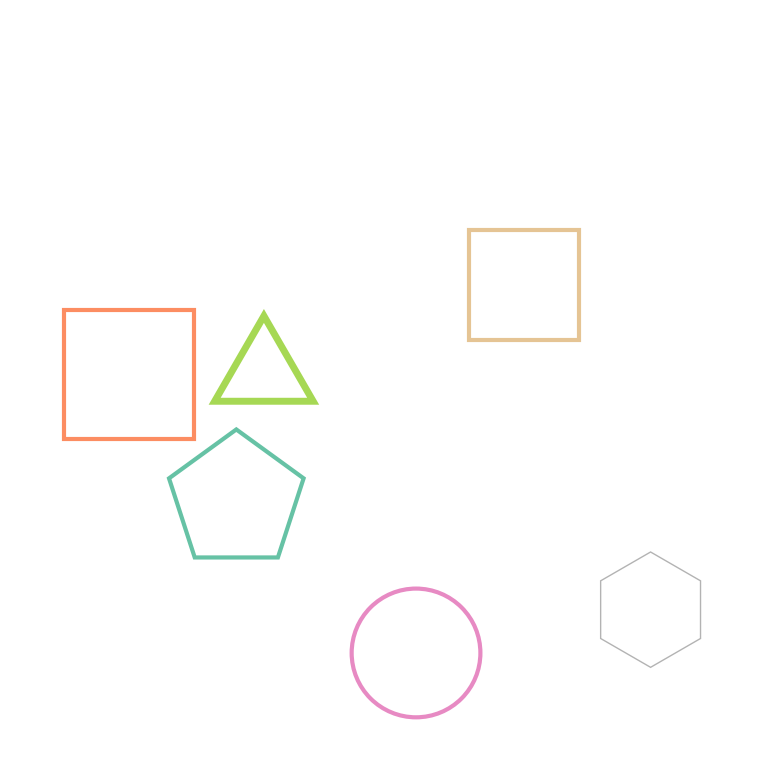[{"shape": "pentagon", "thickness": 1.5, "radius": 0.46, "center": [0.307, 0.35]}, {"shape": "square", "thickness": 1.5, "radius": 0.42, "center": [0.168, 0.514]}, {"shape": "circle", "thickness": 1.5, "radius": 0.42, "center": [0.54, 0.152]}, {"shape": "triangle", "thickness": 2.5, "radius": 0.37, "center": [0.343, 0.516]}, {"shape": "square", "thickness": 1.5, "radius": 0.36, "center": [0.68, 0.63]}, {"shape": "hexagon", "thickness": 0.5, "radius": 0.37, "center": [0.845, 0.208]}]